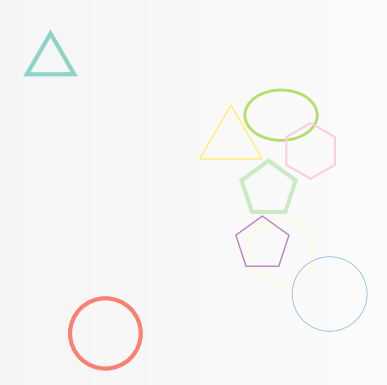[{"shape": "triangle", "thickness": 3, "radius": 0.35, "center": [0.13, 0.842]}, {"shape": "hexagon", "thickness": 0.5, "radius": 0.46, "center": [0.726, 0.351]}, {"shape": "circle", "thickness": 3, "radius": 0.46, "center": [0.272, 0.134]}, {"shape": "circle", "thickness": 0.5, "radius": 0.48, "center": [0.851, 0.236]}, {"shape": "oval", "thickness": 2, "radius": 0.47, "center": [0.725, 0.701]}, {"shape": "hexagon", "thickness": 1.5, "radius": 0.36, "center": [0.802, 0.608]}, {"shape": "pentagon", "thickness": 1, "radius": 0.36, "center": [0.677, 0.367]}, {"shape": "pentagon", "thickness": 3, "radius": 0.37, "center": [0.693, 0.509]}, {"shape": "triangle", "thickness": 1, "radius": 0.47, "center": [0.596, 0.634]}]